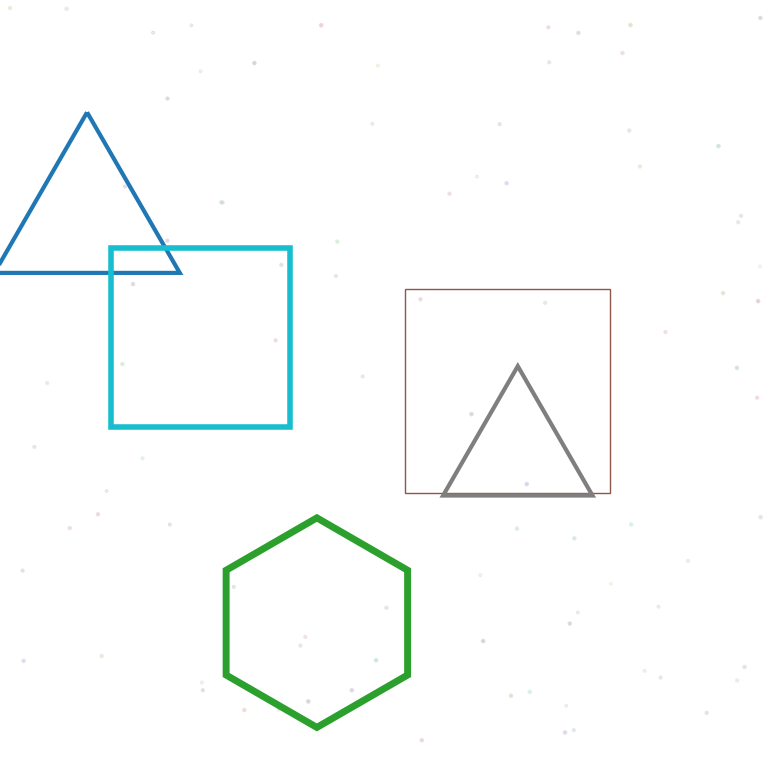[{"shape": "triangle", "thickness": 1.5, "radius": 0.7, "center": [0.113, 0.715]}, {"shape": "hexagon", "thickness": 2.5, "radius": 0.68, "center": [0.412, 0.191]}, {"shape": "square", "thickness": 0.5, "radius": 0.66, "center": [0.659, 0.492]}, {"shape": "triangle", "thickness": 1.5, "radius": 0.56, "center": [0.672, 0.412]}, {"shape": "square", "thickness": 2, "radius": 0.58, "center": [0.26, 0.562]}]